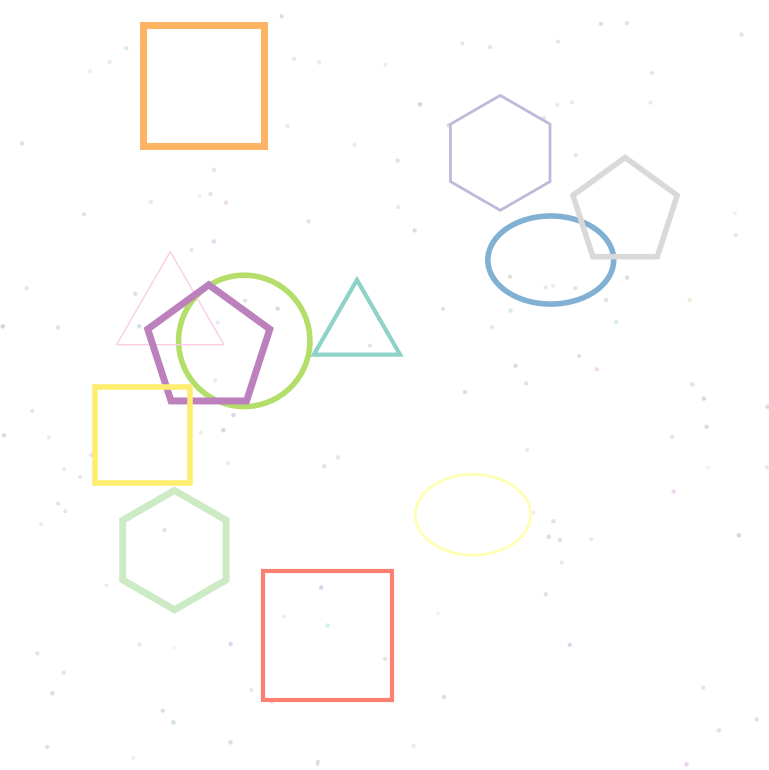[{"shape": "triangle", "thickness": 1.5, "radius": 0.32, "center": [0.464, 0.572]}, {"shape": "oval", "thickness": 1, "radius": 0.37, "center": [0.614, 0.331]}, {"shape": "hexagon", "thickness": 1, "radius": 0.37, "center": [0.65, 0.801]}, {"shape": "square", "thickness": 1.5, "radius": 0.42, "center": [0.426, 0.175]}, {"shape": "oval", "thickness": 2, "radius": 0.41, "center": [0.715, 0.662]}, {"shape": "square", "thickness": 2.5, "radius": 0.39, "center": [0.264, 0.889]}, {"shape": "circle", "thickness": 2, "radius": 0.43, "center": [0.317, 0.557]}, {"shape": "triangle", "thickness": 0.5, "radius": 0.4, "center": [0.221, 0.593]}, {"shape": "pentagon", "thickness": 2, "radius": 0.36, "center": [0.812, 0.724]}, {"shape": "pentagon", "thickness": 2.5, "radius": 0.42, "center": [0.271, 0.547]}, {"shape": "hexagon", "thickness": 2.5, "radius": 0.39, "center": [0.227, 0.286]}, {"shape": "square", "thickness": 2, "radius": 0.31, "center": [0.185, 0.435]}]